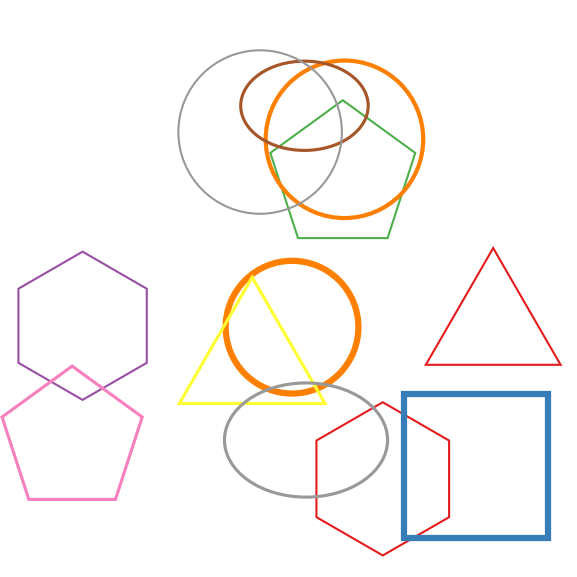[{"shape": "hexagon", "thickness": 1, "radius": 0.66, "center": [0.663, 0.17]}, {"shape": "triangle", "thickness": 1, "radius": 0.67, "center": [0.854, 0.435]}, {"shape": "square", "thickness": 3, "radius": 0.62, "center": [0.824, 0.192]}, {"shape": "pentagon", "thickness": 1, "radius": 0.66, "center": [0.594, 0.694]}, {"shape": "hexagon", "thickness": 1, "radius": 0.64, "center": [0.143, 0.435]}, {"shape": "circle", "thickness": 2, "radius": 0.68, "center": [0.596, 0.758]}, {"shape": "circle", "thickness": 3, "radius": 0.57, "center": [0.506, 0.433]}, {"shape": "triangle", "thickness": 1.5, "radius": 0.73, "center": [0.437, 0.373]}, {"shape": "oval", "thickness": 1.5, "radius": 0.55, "center": [0.527, 0.816]}, {"shape": "pentagon", "thickness": 1.5, "radius": 0.64, "center": [0.125, 0.238]}, {"shape": "circle", "thickness": 1, "radius": 0.71, "center": [0.45, 0.771]}, {"shape": "oval", "thickness": 1.5, "radius": 0.71, "center": [0.53, 0.237]}]